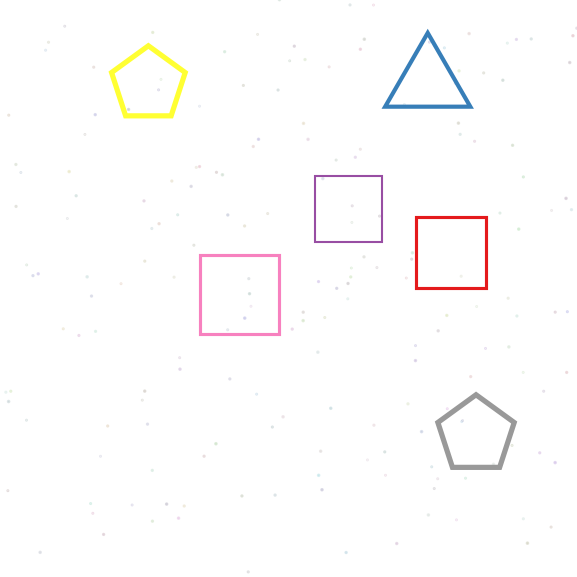[{"shape": "square", "thickness": 1.5, "radius": 0.31, "center": [0.781, 0.562]}, {"shape": "triangle", "thickness": 2, "radius": 0.43, "center": [0.741, 0.857]}, {"shape": "square", "thickness": 1, "radius": 0.29, "center": [0.604, 0.637]}, {"shape": "pentagon", "thickness": 2.5, "radius": 0.34, "center": [0.257, 0.853]}, {"shape": "square", "thickness": 1.5, "radius": 0.34, "center": [0.414, 0.49]}, {"shape": "pentagon", "thickness": 2.5, "radius": 0.35, "center": [0.824, 0.246]}]